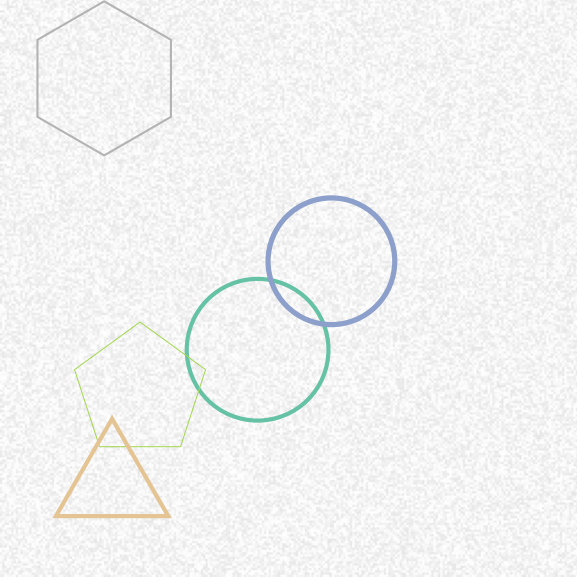[{"shape": "circle", "thickness": 2, "radius": 0.61, "center": [0.446, 0.394]}, {"shape": "circle", "thickness": 2.5, "radius": 0.55, "center": [0.574, 0.547]}, {"shape": "pentagon", "thickness": 0.5, "radius": 0.6, "center": [0.243, 0.322]}, {"shape": "triangle", "thickness": 2, "radius": 0.56, "center": [0.194, 0.162]}, {"shape": "hexagon", "thickness": 1, "radius": 0.67, "center": [0.18, 0.863]}]